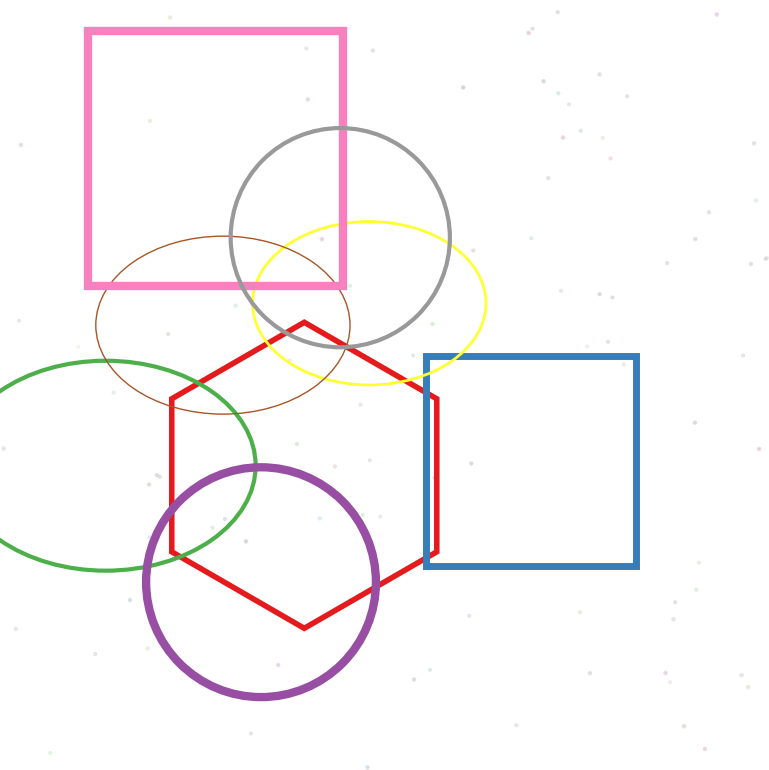[{"shape": "hexagon", "thickness": 2, "radius": 0.99, "center": [0.395, 0.383]}, {"shape": "square", "thickness": 2.5, "radius": 0.68, "center": [0.689, 0.401]}, {"shape": "oval", "thickness": 1.5, "radius": 0.97, "center": [0.137, 0.395]}, {"shape": "circle", "thickness": 3, "radius": 0.75, "center": [0.339, 0.244]}, {"shape": "oval", "thickness": 1, "radius": 0.76, "center": [0.48, 0.606]}, {"shape": "oval", "thickness": 0.5, "radius": 0.83, "center": [0.289, 0.578]}, {"shape": "square", "thickness": 3, "radius": 0.83, "center": [0.28, 0.795]}, {"shape": "circle", "thickness": 1.5, "radius": 0.71, "center": [0.442, 0.691]}]